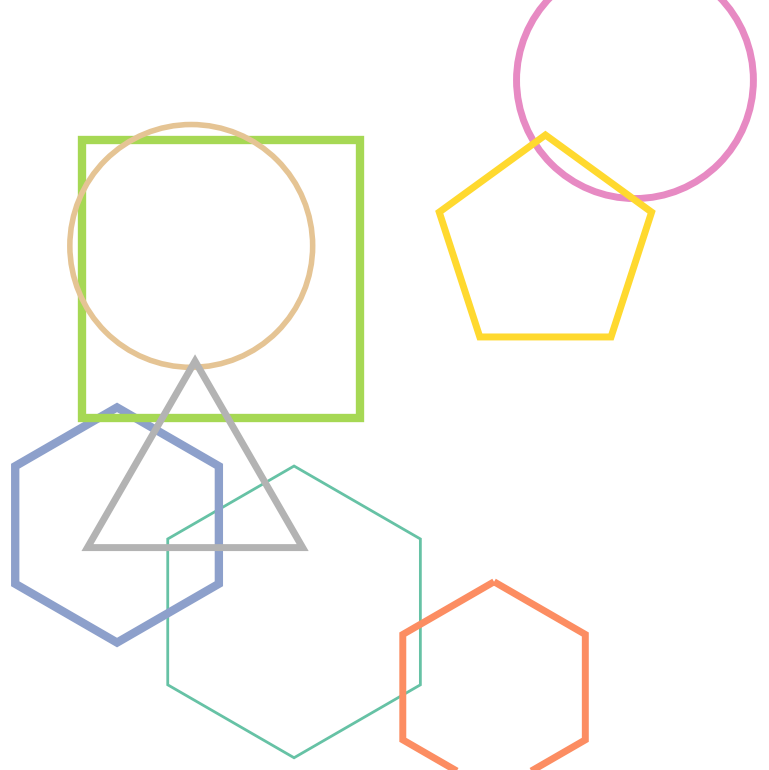[{"shape": "hexagon", "thickness": 1, "radius": 0.95, "center": [0.382, 0.205]}, {"shape": "hexagon", "thickness": 2.5, "radius": 0.68, "center": [0.642, 0.108]}, {"shape": "hexagon", "thickness": 3, "radius": 0.76, "center": [0.152, 0.318]}, {"shape": "circle", "thickness": 2.5, "radius": 0.77, "center": [0.825, 0.896]}, {"shape": "square", "thickness": 3, "radius": 0.9, "center": [0.286, 0.638]}, {"shape": "pentagon", "thickness": 2.5, "radius": 0.72, "center": [0.708, 0.68]}, {"shape": "circle", "thickness": 2, "radius": 0.79, "center": [0.248, 0.681]}, {"shape": "triangle", "thickness": 2.5, "radius": 0.81, "center": [0.253, 0.37]}]